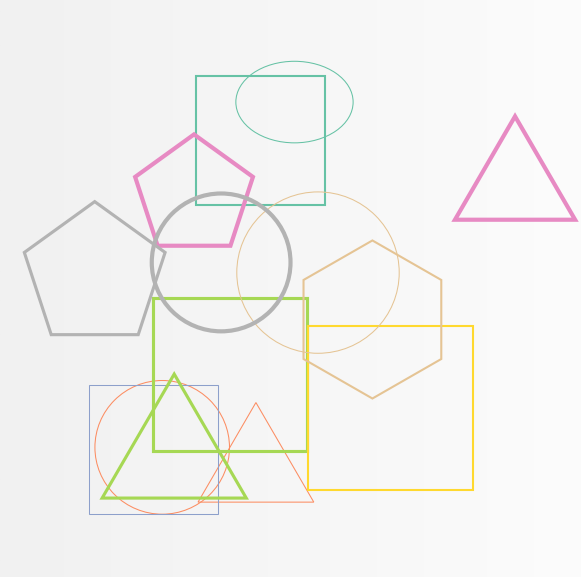[{"shape": "square", "thickness": 1, "radius": 0.56, "center": [0.448, 0.756]}, {"shape": "oval", "thickness": 0.5, "radius": 0.5, "center": [0.507, 0.822]}, {"shape": "circle", "thickness": 0.5, "radius": 0.58, "center": [0.279, 0.224]}, {"shape": "triangle", "thickness": 0.5, "radius": 0.57, "center": [0.44, 0.187]}, {"shape": "square", "thickness": 0.5, "radius": 0.56, "center": [0.264, 0.221]}, {"shape": "pentagon", "thickness": 2, "radius": 0.53, "center": [0.334, 0.66]}, {"shape": "triangle", "thickness": 2, "radius": 0.6, "center": [0.886, 0.678]}, {"shape": "triangle", "thickness": 1.5, "radius": 0.72, "center": [0.3, 0.208]}, {"shape": "square", "thickness": 1.5, "radius": 0.66, "center": [0.396, 0.35]}, {"shape": "square", "thickness": 1, "radius": 0.71, "center": [0.672, 0.292]}, {"shape": "circle", "thickness": 0.5, "radius": 0.7, "center": [0.547, 0.527]}, {"shape": "hexagon", "thickness": 1, "radius": 0.68, "center": [0.641, 0.446]}, {"shape": "pentagon", "thickness": 1.5, "radius": 0.64, "center": [0.163, 0.523]}, {"shape": "circle", "thickness": 2, "radius": 0.6, "center": [0.38, 0.545]}]